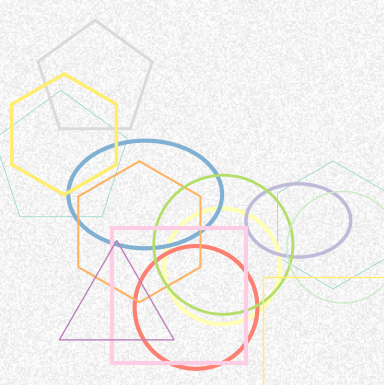[{"shape": "pentagon", "thickness": 0.5, "radius": 0.91, "center": [0.158, 0.584]}, {"shape": "hexagon", "thickness": 0.5, "radius": 0.83, "center": [0.865, 0.416]}, {"shape": "circle", "thickness": 3, "radius": 0.75, "center": [0.577, 0.308]}, {"shape": "oval", "thickness": 2.5, "radius": 0.68, "center": [0.775, 0.427]}, {"shape": "circle", "thickness": 3, "radius": 0.8, "center": [0.509, 0.202]}, {"shape": "oval", "thickness": 3, "radius": 1.0, "center": [0.377, 0.495]}, {"shape": "hexagon", "thickness": 1.5, "radius": 0.92, "center": [0.362, 0.398]}, {"shape": "circle", "thickness": 2, "radius": 0.9, "center": [0.58, 0.364]}, {"shape": "square", "thickness": 3, "radius": 0.87, "center": [0.464, 0.232]}, {"shape": "pentagon", "thickness": 2, "radius": 0.78, "center": [0.247, 0.792]}, {"shape": "triangle", "thickness": 1, "radius": 0.86, "center": [0.303, 0.203]}, {"shape": "circle", "thickness": 1, "radius": 0.72, "center": [0.89, 0.358]}, {"shape": "square", "thickness": 1, "radius": 0.79, "center": [0.84, 0.124]}, {"shape": "hexagon", "thickness": 2.5, "radius": 0.78, "center": [0.166, 0.651]}]